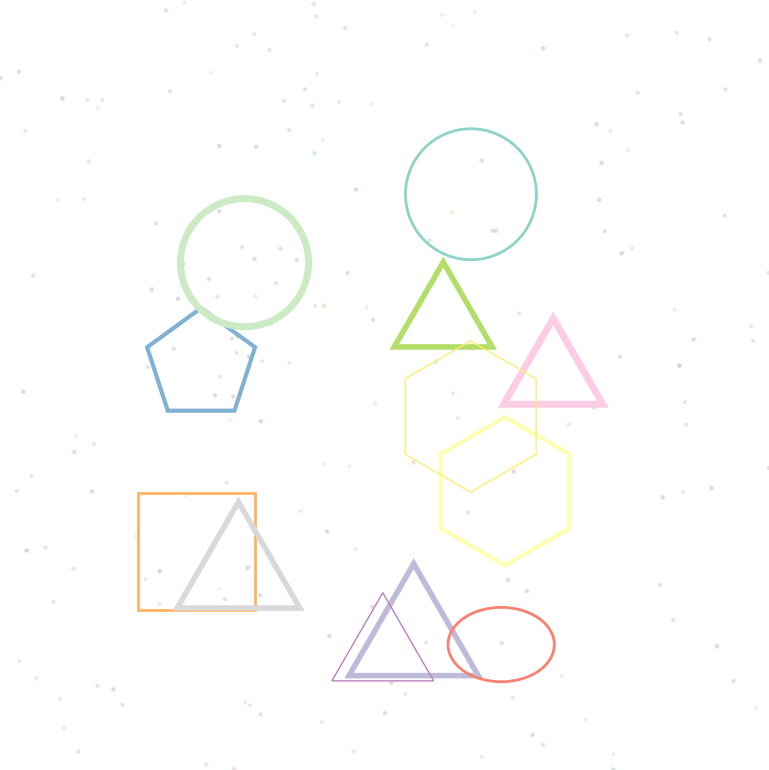[{"shape": "circle", "thickness": 1, "radius": 0.43, "center": [0.612, 0.748]}, {"shape": "hexagon", "thickness": 1.5, "radius": 0.48, "center": [0.656, 0.362]}, {"shape": "triangle", "thickness": 2, "radius": 0.48, "center": [0.537, 0.171]}, {"shape": "oval", "thickness": 1, "radius": 0.35, "center": [0.651, 0.163]}, {"shape": "pentagon", "thickness": 1.5, "radius": 0.37, "center": [0.261, 0.526]}, {"shape": "square", "thickness": 1, "radius": 0.38, "center": [0.256, 0.284]}, {"shape": "triangle", "thickness": 2, "radius": 0.37, "center": [0.576, 0.586]}, {"shape": "triangle", "thickness": 2.5, "radius": 0.37, "center": [0.718, 0.512]}, {"shape": "triangle", "thickness": 2, "radius": 0.46, "center": [0.31, 0.256]}, {"shape": "triangle", "thickness": 0.5, "radius": 0.38, "center": [0.497, 0.154]}, {"shape": "circle", "thickness": 2.5, "radius": 0.42, "center": [0.318, 0.659]}, {"shape": "hexagon", "thickness": 0.5, "radius": 0.49, "center": [0.611, 0.459]}]